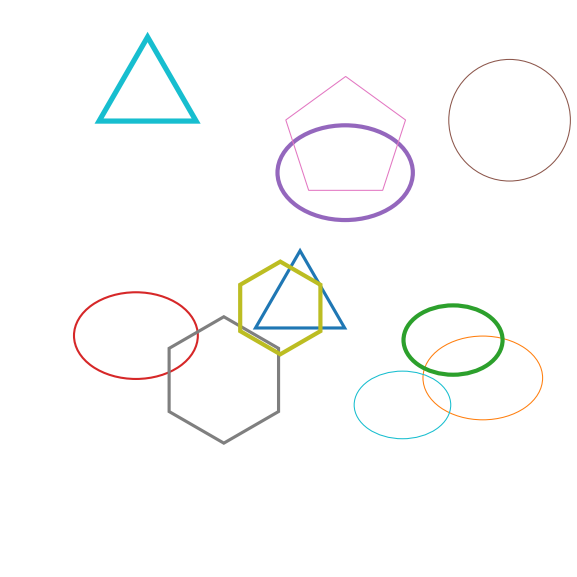[{"shape": "triangle", "thickness": 1.5, "radius": 0.45, "center": [0.52, 0.476]}, {"shape": "oval", "thickness": 0.5, "radius": 0.52, "center": [0.836, 0.345]}, {"shape": "oval", "thickness": 2, "radius": 0.43, "center": [0.784, 0.41]}, {"shape": "oval", "thickness": 1, "radius": 0.54, "center": [0.235, 0.418]}, {"shape": "oval", "thickness": 2, "radius": 0.59, "center": [0.598, 0.7]}, {"shape": "circle", "thickness": 0.5, "radius": 0.53, "center": [0.882, 0.791]}, {"shape": "pentagon", "thickness": 0.5, "radius": 0.54, "center": [0.599, 0.758]}, {"shape": "hexagon", "thickness": 1.5, "radius": 0.55, "center": [0.388, 0.341]}, {"shape": "hexagon", "thickness": 2, "radius": 0.4, "center": [0.485, 0.466]}, {"shape": "oval", "thickness": 0.5, "radius": 0.42, "center": [0.697, 0.298]}, {"shape": "triangle", "thickness": 2.5, "radius": 0.49, "center": [0.256, 0.838]}]